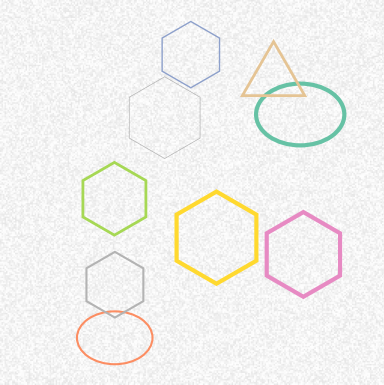[{"shape": "oval", "thickness": 3, "radius": 0.57, "center": [0.78, 0.703]}, {"shape": "oval", "thickness": 1.5, "radius": 0.49, "center": [0.298, 0.123]}, {"shape": "hexagon", "thickness": 1, "radius": 0.43, "center": [0.496, 0.858]}, {"shape": "hexagon", "thickness": 3, "radius": 0.55, "center": [0.788, 0.339]}, {"shape": "hexagon", "thickness": 2, "radius": 0.47, "center": [0.297, 0.484]}, {"shape": "hexagon", "thickness": 3, "radius": 0.6, "center": [0.562, 0.383]}, {"shape": "triangle", "thickness": 2, "radius": 0.47, "center": [0.711, 0.798]}, {"shape": "hexagon", "thickness": 1.5, "radius": 0.43, "center": [0.298, 0.26]}, {"shape": "hexagon", "thickness": 0.5, "radius": 0.53, "center": [0.428, 0.694]}]